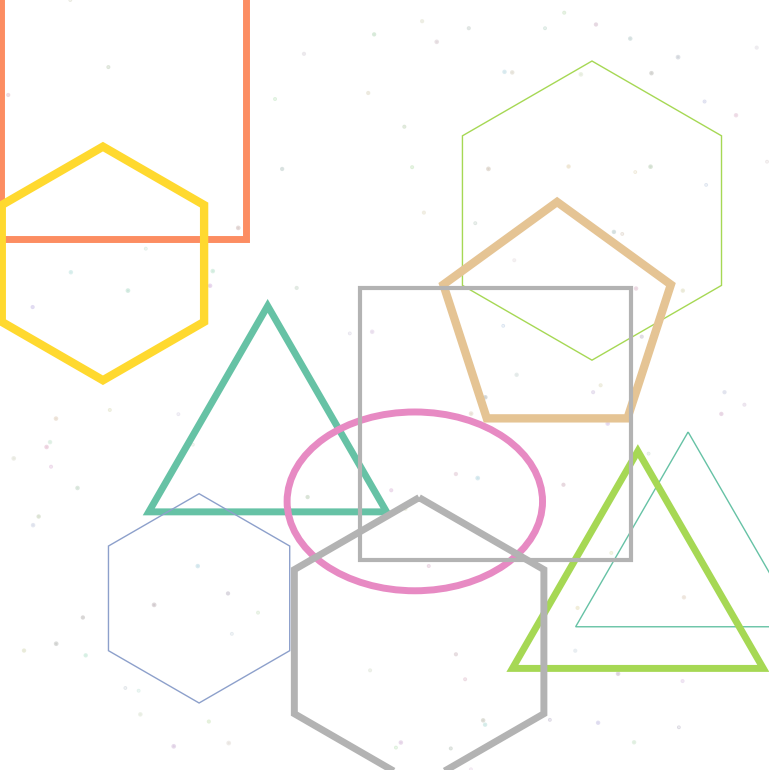[{"shape": "triangle", "thickness": 2.5, "radius": 0.89, "center": [0.348, 0.424]}, {"shape": "triangle", "thickness": 0.5, "radius": 0.84, "center": [0.894, 0.27]}, {"shape": "square", "thickness": 2.5, "radius": 0.8, "center": [0.161, 0.849]}, {"shape": "hexagon", "thickness": 0.5, "radius": 0.68, "center": [0.259, 0.223]}, {"shape": "oval", "thickness": 2.5, "radius": 0.83, "center": [0.539, 0.349]}, {"shape": "triangle", "thickness": 2.5, "radius": 0.94, "center": [0.828, 0.226]}, {"shape": "hexagon", "thickness": 0.5, "radius": 0.97, "center": [0.769, 0.726]}, {"shape": "hexagon", "thickness": 3, "radius": 0.76, "center": [0.134, 0.658]}, {"shape": "pentagon", "thickness": 3, "radius": 0.78, "center": [0.724, 0.582]}, {"shape": "hexagon", "thickness": 2.5, "radius": 0.94, "center": [0.544, 0.167]}, {"shape": "square", "thickness": 1.5, "radius": 0.88, "center": [0.643, 0.449]}]